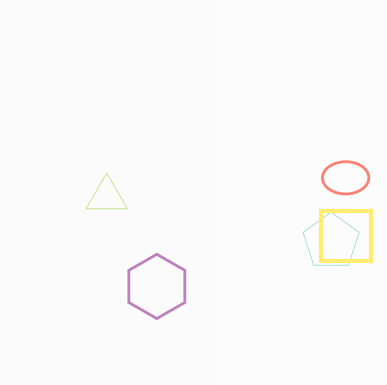[{"shape": "pentagon", "thickness": 0.5, "radius": 0.38, "center": [0.855, 0.373]}, {"shape": "oval", "thickness": 2, "radius": 0.3, "center": [0.892, 0.538]}, {"shape": "triangle", "thickness": 0.5, "radius": 0.31, "center": [0.275, 0.488]}, {"shape": "hexagon", "thickness": 2, "radius": 0.42, "center": [0.405, 0.256]}, {"shape": "square", "thickness": 3, "radius": 0.32, "center": [0.892, 0.387]}]